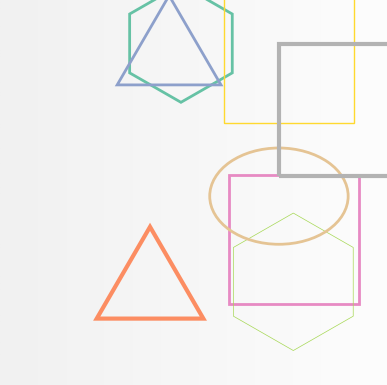[{"shape": "hexagon", "thickness": 2, "radius": 0.76, "center": [0.467, 0.887]}, {"shape": "triangle", "thickness": 3, "radius": 0.79, "center": [0.387, 0.252]}, {"shape": "triangle", "thickness": 2, "radius": 0.77, "center": [0.436, 0.857]}, {"shape": "square", "thickness": 2, "radius": 0.84, "center": [0.758, 0.378]}, {"shape": "hexagon", "thickness": 0.5, "radius": 0.89, "center": [0.757, 0.268]}, {"shape": "square", "thickness": 1, "radius": 0.84, "center": [0.745, 0.848]}, {"shape": "oval", "thickness": 2, "radius": 0.89, "center": [0.72, 0.491]}, {"shape": "square", "thickness": 3, "radius": 0.86, "center": [0.891, 0.715]}]